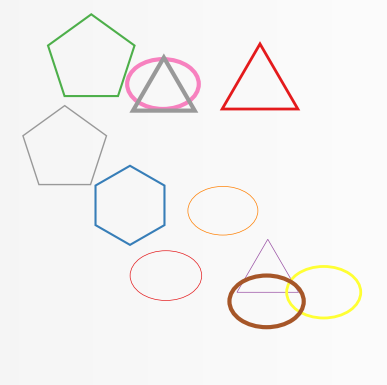[{"shape": "oval", "thickness": 0.5, "radius": 0.46, "center": [0.428, 0.284]}, {"shape": "triangle", "thickness": 2, "radius": 0.56, "center": [0.671, 0.773]}, {"shape": "hexagon", "thickness": 1.5, "radius": 0.51, "center": [0.335, 0.467]}, {"shape": "pentagon", "thickness": 1.5, "radius": 0.59, "center": [0.236, 0.845]}, {"shape": "triangle", "thickness": 0.5, "radius": 0.46, "center": [0.691, 0.287]}, {"shape": "oval", "thickness": 0.5, "radius": 0.45, "center": [0.575, 0.453]}, {"shape": "oval", "thickness": 2, "radius": 0.48, "center": [0.835, 0.241]}, {"shape": "oval", "thickness": 3, "radius": 0.48, "center": [0.688, 0.217]}, {"shape": "oval", "thickness": 3, "radius": 0.46, "center": [0.421, 0.782]}, {"shape": "triangle", "thickness": 3, "radius": 0.46, "center": [0.423, 0.759]}, {"shape": "pentagon", "thickness": 1, "radius": 0.57, "center": [0.167, 0.612]}]